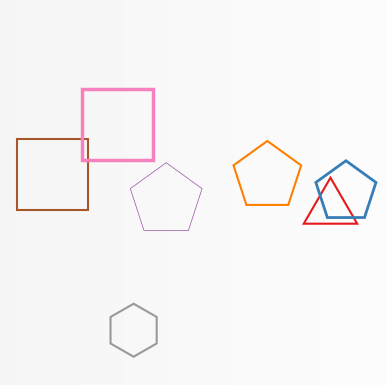[{"shape": "triangle", "thickness": 1.5, "radius": 0.4, "center": [0.853, 0.459]}, {"shape": "pentagon", "thickness": 2, "radius": 0.41, "center": [0.893, 0.501]}, {"shape": "pentagon", "thickness": 0.5, "radius": 0.49, "center": [0.429, 0.48]}, {"shape": "pentagon", "thickness": 1.5, "radius": 0.46, "center": [0.69, 0.542]}, {"shape": "square", "thickness": 1.5, "radius": 0.46, "center": [0.136, 0.547]}, {"shape": "square", "thickness": 2.5, "radius": 0.46, "center": [0.303, 0.677]}, {"shape": "hexagon", "thickness": 1.5, "radius": 0.34, "center": [0.345, 0.142]}]